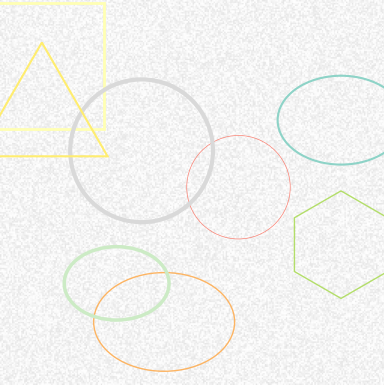[{"shape": "oval", "thickness": 1.5, "radius": 0.82, "center": [0.886, 0.688]}, {"shape": "square", "thickness": 2, "radius": 0.82, "center": [0.106, 0.829]}, {"shape": "circle", "thickness": 0.5, "radius": 0.67, "center": [0.619, 0.514]}, {"shape": "oval", "thickness": 1, "radius": 0.92, "center": [0.426, 0.164]}, {"shape": "hexagon", "thickness": 1, "radius": 0.7, "center": [0.886, 0.365]}, {"shape": "circle", "thickness": 3, "radius": 0.93, "center": [0.368, 0.608]}, {"shape": "oval", "thickness": 2.5, "radius": 0.68, "center": [0.303, 0.264]}, {"shape": "triangle", "thickness": 1.5, "radius": 0.99, "center": [0.109, 0.693]}]